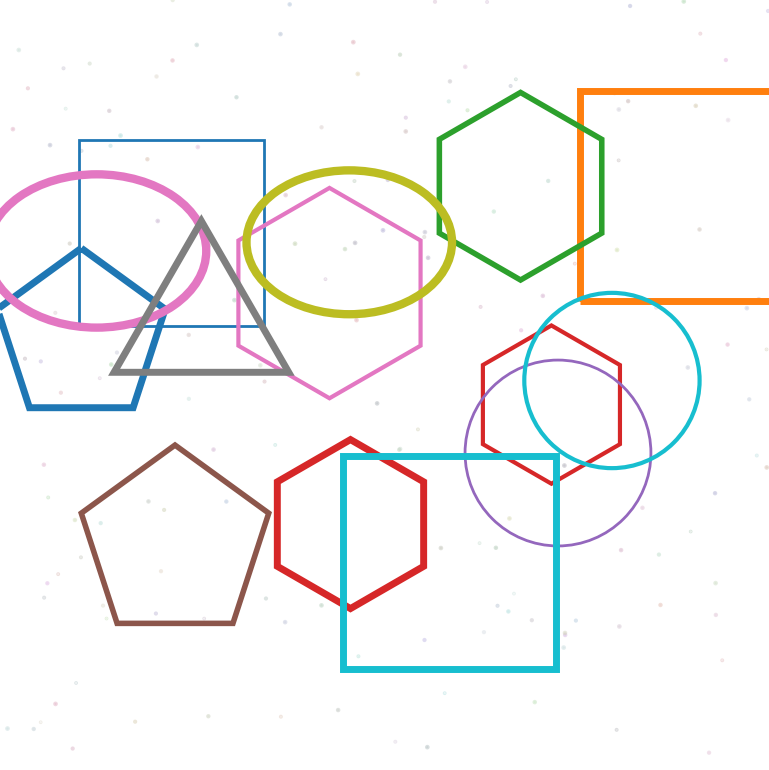[{"shape": "pentagon", "thickness": 2.5, "radius": 0.57, "center": [0.106, 0.563]}, {"shape": "square", "thickness": 1, "radius": 0.6, "center": [0.223, 0.698]}, {"shape": "square", "thickness": 2.5, "radius": 0.68, "center": [0.89, 0.745]}, {"shape": "hexagon", "thickness": 2, "radius": 0.61, "center": [0.676, 0.758]}, {"shape": "hexagon", "thickness": 2.5, "radius": 0.55, "center": [0.455, 0.319]}, {"shape": "hexagon", "thickness": 1.5, "radius": 0.51, "center": [0.716, 0.475]}, {"shape": "circle", "thickness": 1, "radius": 0.6, "center": [0.725, 0.412]}, {"shape": "pentagon", "thickness": 2, "radius": 0.64, "center": [0.227, 0.294]}, {"shape": "hexagon", "thickness": 1.5, "radius": 0.68, "center": [0.428, 0.619]}, {"shape": "oval", "thickness": 3, "radius": 0.71, "center": [0.126, 0.674]}, {"shape": "triangle", "thickness": 2.5, "radius": 0.65, "center": [0.262, 0.582]}, {"shape": "oval", "thickness": 3, "radius": 0.67, "center": [0.454, 0.685]}, {"shape": "circle", "thickness": 1.5, "radius": 0.57, "center": [0.795, 0.506]}, {"shape": "square", "thickness": 2.5, "radius": 0.69, "center": [0.584, 0.269]}]